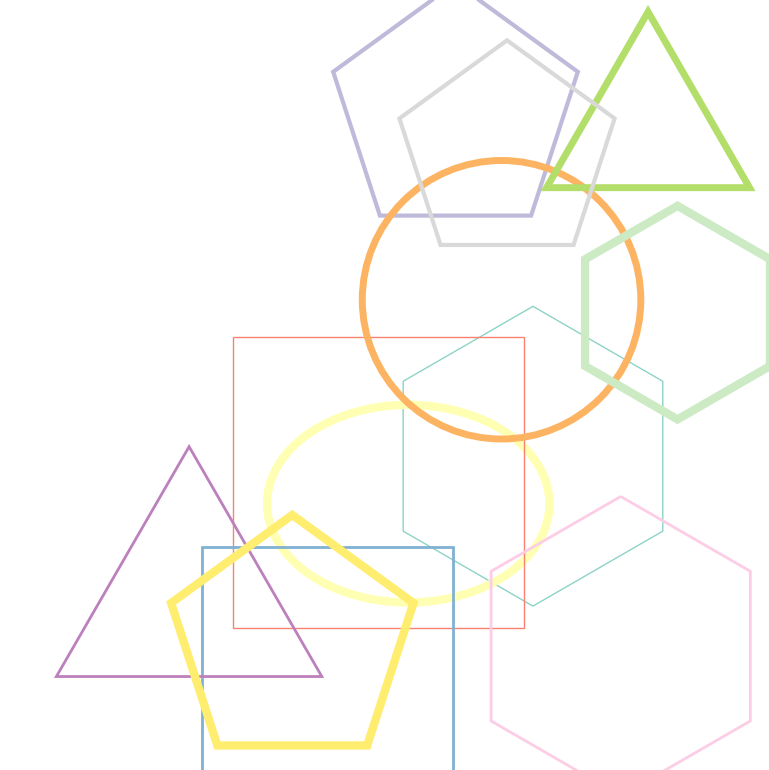[{"shape": "hexagon", "thickness": 0.5, "radius": 0.97, "center": [0.692, 0.408]}, {"shape": "oval", "thickness": 3, "radius": 0.92, "center": [0.53, 0.346]}, {"shape": "pentagon", "thickness": 1.5, "radius": 0.84, "center": [0.592, 0.855]}, {"shape": "square", "thickness": 0.5, "radius": 0.95, "center": [0.492, 0.373]}, {"shape": "square", "thickness": 1, "radius": 0.81, "center": [0.426, 0.126]}, {"shape": "circle", "thickness": 2.5, "radius": 0.9, "center": [0.651, 0.611]}, {"shape": "triangle", "thickness": 2.5, "radius": 0.76, "center": [0.842, 0.832]}, {"shape": "hexagon", "thickness": 1, "radius": 0.97, "center": [0.806, 0.161]}, {"shape": "pentagon", "thickness": 1.5, "radius": 0.73, "center": [0.658, 0.801]}, {"shape": "triangle", "thickness": 1, "radius": 1.0, "center": [0.246, 0.221]}, {"shape": "hexagon", "thickness": 3, "radius": 0.69, "center": [0.88, 0.594]}, {"shape": "pentagon", "thickness": 3, "radius": 0.83, "center": [0.38, 0.166]}]